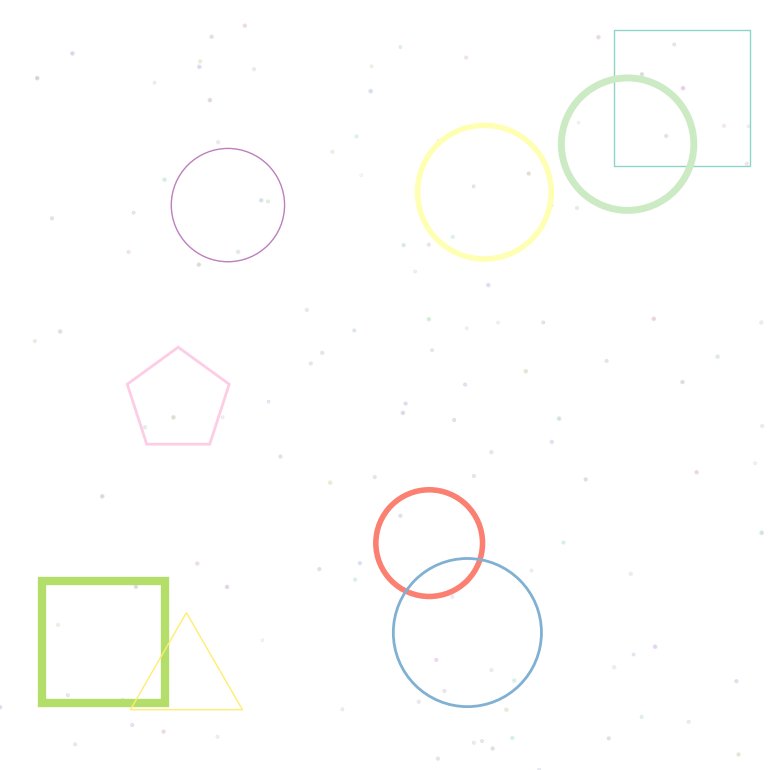[{"shape": "square", "thickness": 0.5, "radius": 0.44, "center": [0.886, 0.873]}, {"shape": "circle", "thickness": 2, "radius": 0.43, "center": [0.629, 0.75]}, {"shape": "circle", "thickness": 2, "radius": 0.35, "center": [0.557, 0.295]}, {"shape": "circle", "thickness": 1, "radius": 0.48, "center": [0.607, 0.178]}, {"shape": "square", "thickness": 3, "radius": 0.4, "center": [0.134, 0.166]}, {"shape": "pentagon", "thickness": 1, "radius": 0.35, "center": [0.231, 0.479]}, {"shape": "circle", "thickness": 0.5, "radius": 0.37, "center": [0.296, 0.734]}, {"shape": "circle", "thickness": 2.5, "radius": 0.43, "center": [0.815, 0.813]}, {"shape": "triangle", "thickness": 0.5, "radius": 0.42, "center": [0.242, 0.12]}]